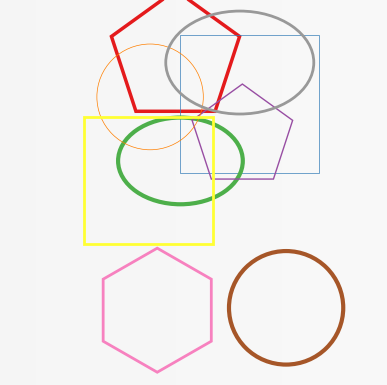[{"shape": "pentagon", "thickness": 2.5, "radius": 0.87, "center": [0.453, 0.852]}, {"shape": "square", "thickness": 0.5, "radius": 0.9, "center": [0.644, 0.73]}, {"shape": "oval", "thickness": 3, "radius": 0.8, "center": [0.466, 0.582]}, {"shape": "pentagon", "thickness": 1, "radius": 0.68, "center": [0.625, 0.645]}, {"shape": "circle", "thickness": 0.5, "radius": 0.69, "center": [0.387, 0.748]}, {"shape": "square", "thickness": 2, "radius": 0.83, "center": [0.383, 0.532]}, {"shape": "circle", "thickness": 3, "radius": 0.74, "center": [0.738, 0.2]}, {"shape": "hexagon", "thickness": 2, "radius": 0.81, "center": [0.406, 0.194]}, {"shape": "oval", "thickness": 2, "radius": 0.96, "center": [0.619, 0.838]}]